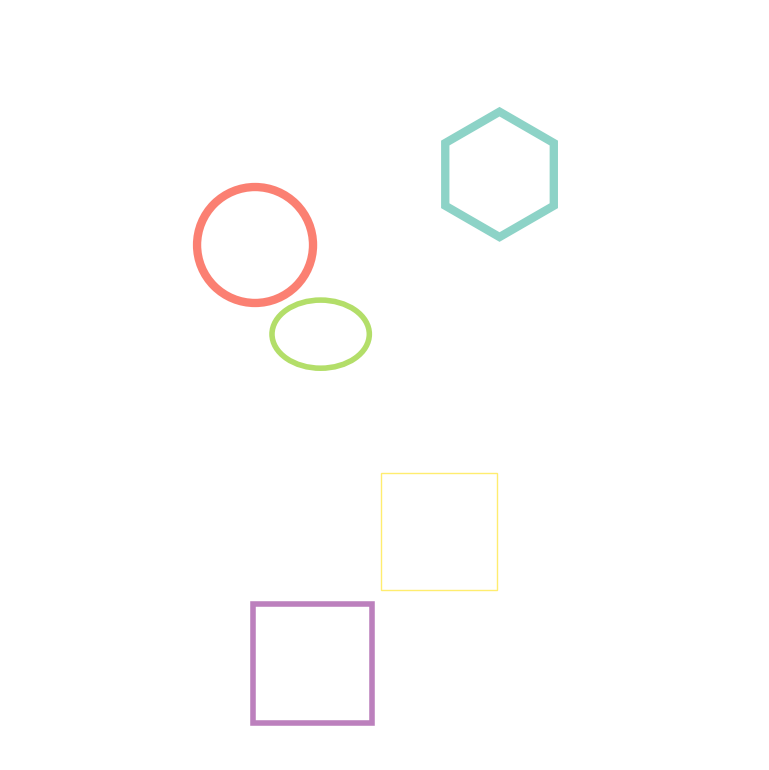[{"shape": "hexagon", "thickness": 3, "radius": 0.41, "center": [0.649, 0.774]}, {"shape": "circle", "thickness": 3, "radius": 0.38, "center": [0.331, 0.682]}, {"shape": "oval", "thickness": 2, "radius": 0.32, "center": [0.416, 0.566]}, {"shape": "square", "thickness": 2, "radius": 0.39, "center": [0.406, 0.138]}, {"shape": "square", "thickness": 0.5, "radius": 0.38, "center": [0.57, 0.31]}]